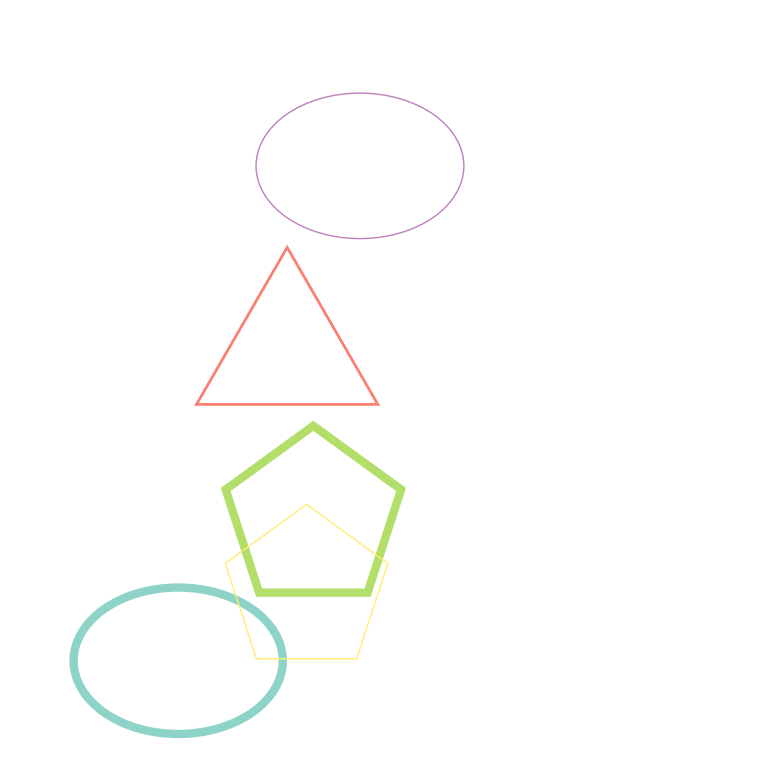[{"shape": "oval", "thickness": 3, "radius": 0.68, "center": [0.231, 0.142]}, {"shape": "triangle", "thickness": 1, "radius": 0.68, "center": [0.373, 0.543]}, {"shape": "pentagon", "thickness": 3, "radius": 0.6, "center": [0.407, 0.327]}, {"shape": "oval", "thickness": 0.5, "radius": 0.67, "center": [0.467, 0.785]}, {"shape": "pentagon", "thickness": 0.5, "radius": 0.55, "center": [0.398, 0.234]}]